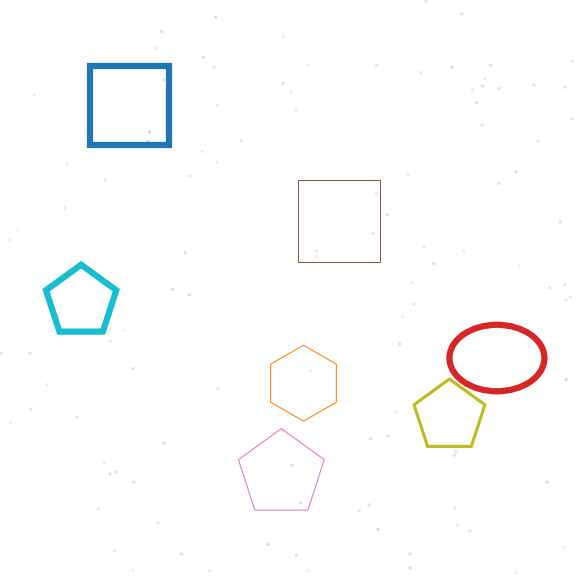[{"shape": "square", "thickness": 3, "radius": 0.34, "center": [0.225, 0.816]}, {"shape": "hexagon", "thickness": 0.5, "radius": 0.33, "center": [0.526, 0.336]}, {"shape": "oval", "thickness": 3, "radius": 0.41, "center": [0.86, 0.379]}, {"shape": "square", "thickness": 0.5, "radius": 0.36, "center": [0.587, 0.616]}, {"shape": "pentagon", "thickness": 0.5, "radius": 0.39, "center": [0.487, 0.179]}, {"shape": "pentagon", "thickness": 1.5, "radius": 0.32, "center": [0.778, 0.278]}, {"shape": "pentagon", "thickness": 3, "radius": 0.32, "center": [0.141, 0.477]}]